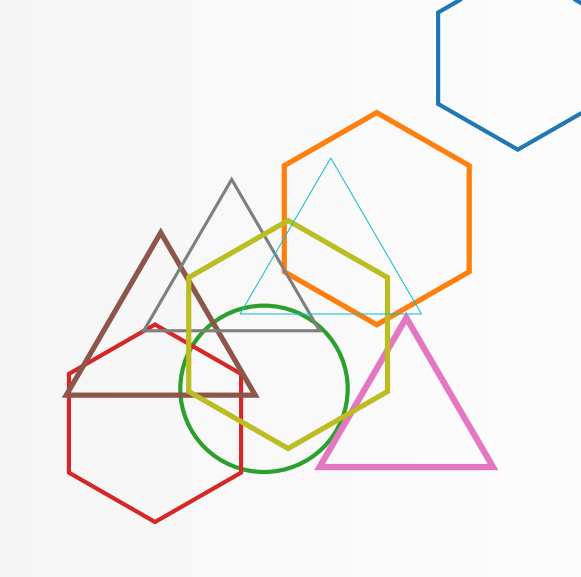[{"shape": "hexagon", "thickness": 2, "radius": 0.79, "center": [0.891, 0.898]}, {"shape": "hexagon", "thickness": 2.5, "radius": 0.92, "center": [0.648, 0.62]}, {"shape": "circle", "thickness": 2, "radius": 0.72, "center": [0.454, 0.326]}, {"shape": "hexagon", "thickness": 2, "radius": 0.85, "center": [0.267, 0.266]}, {"shape": "triangle", "thickness": 2.5, "radius": 0.94, "center": [0.277, 0.409]}, {"shape": "triangle", "thickness": 3, "radius": 0.86, "center": [0.699, 0.277]}, {"shape": "triangle", "thickness": 1.5, "radius": 0.87, "center": [0.399, 0.514]}, {"shape": "hexagon", "thickness": 2.5, "radius": 0.99, "center": [0.496, 0.42]}, {"shape": "triangle", "thickness": 0.5, "radius": 0.9, "center": [0.569, 0.545]}]